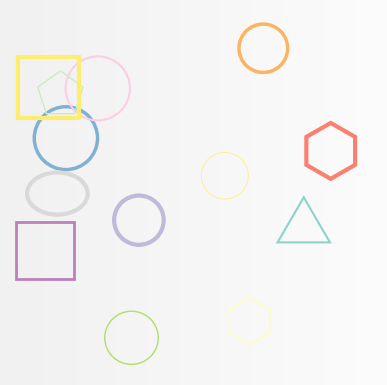[{"shape": "triangle", "thickness": 1.5, "radius": 0.39, "center": [0.784, 0.409]}, {"shape": "hexagon", "thickness": 1, "radius": 0.3, "center": [0.644, 0.165]}, {"shape": "circle", "thickness": 3, "radius": 0.32, "center": [0.358, 0.428]}, {"shape": "hexagon", "thickness": 3, "radius": 0.36, "center": [0.853, 0.608]}, {"shape": "circle", "thickness": 2.5, "radius": 0.41, "center": [0.17, 0.641]}, {"shape": "circle", "thickness": 2.5, "radius": 0.31, "center": [0.68, 0.875]}, {"shape": "circle", "thickness": 1, "radius": 0.35, "center": [0.339, 0.123]}, {"shape": "circle", "thickness": 1.5, "radius": 0.42, "center": [0.252, 0.77]}, {"shape": "oval", "thickness": 3, "radius": 0.39, "center": [0.148, 0.497]}, {"shape": "square", "thickness": 2, "radius": 0.37, "center": [0.117, 0.35]}, {"shape": "pentagon", "thickness": 1, "radius": 0.31, "center": [0.156, 0.755]}, {"shape": "square", "thickness": 3, "radius": 0.39, "center": [0.126, 0.772]}, {"shape": "circle", "thickness": 0.5, "radius": 0.3, "center": [0.58, 0.544]}]